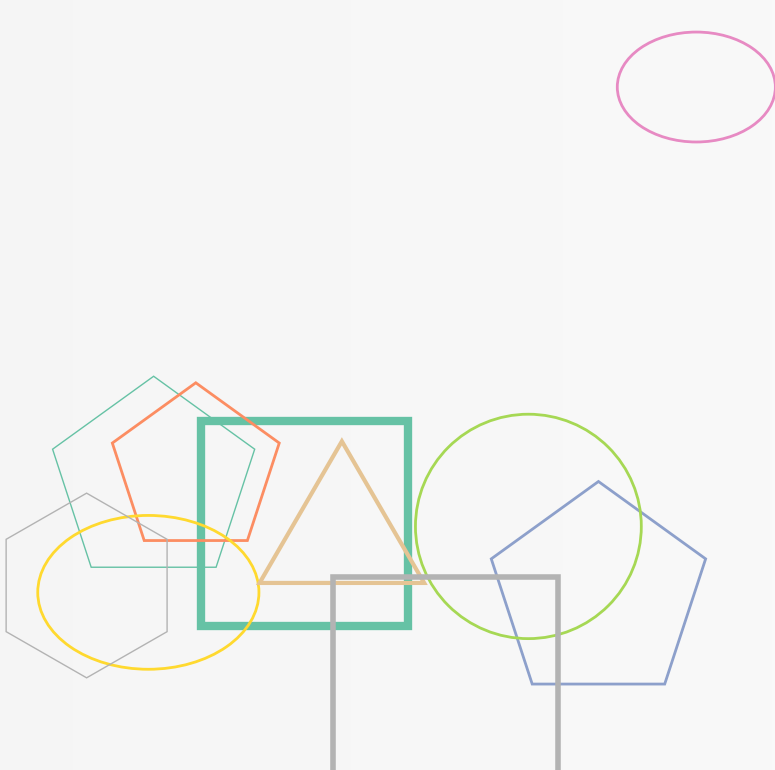[{"shape": "pentagon", "thickness": 0.5, "radius": 0.69, "center": [0.198, 0.374]}, {"shape": "square", "thickness": 3, "radius": 0.67, "center": [0.393, 0.32]}, {"shape": "pentagon", "thickness": 1, "radius": 0.57, "center": [0.253, 0.39]}, {"shape": "pentagon", "thickness": 1, "radius": 0.73, "center": [0.772, 0.229]}, {"shape": "oval", "thickness": 1, "radius": 0.51, "center": [0.898, 0.887]}, {"shape": "circle", "thickness": 1, "radius": 0.73, "center": [0.682, 0.316]}, {"shape": "oval", "thickness": 1, "radius": 0.71, "center": [0.191, 0.231]}, {"shape": "triangle", "thickness": 1.5, "radius": 0.61, "center": [0.441, 0.304]}, {"shape": "square", "thickness": 2, "radius": 0.73, "center": [0.575, 0.105]}, {"shape": "hexagon", "thickness": 0.5, "radius": 0.6, "center": [0.112, 0.24]}]